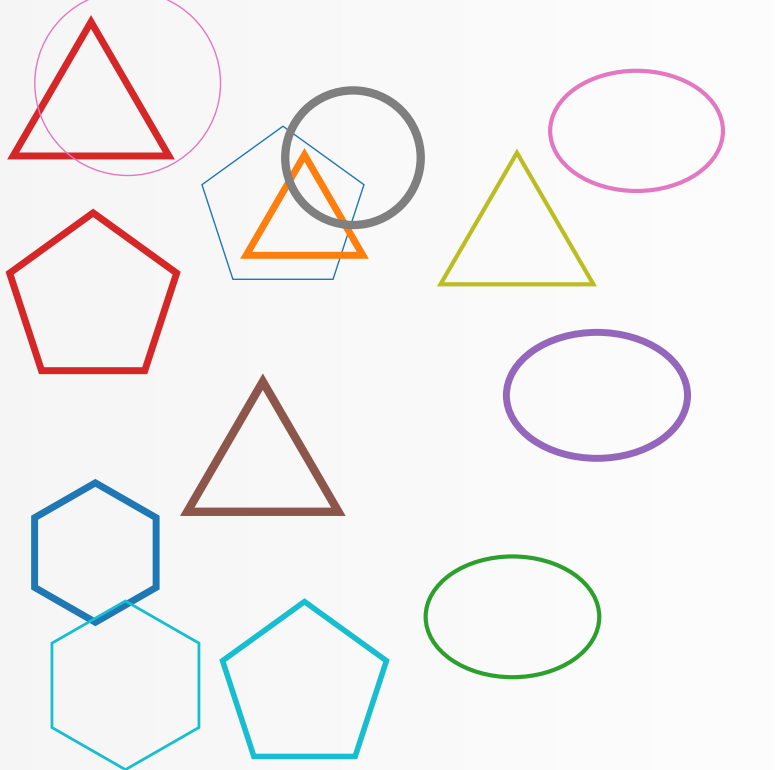[{"shape": "hexagon", "thickness": 2.5, "radius": 0.45, "center": [0.123, 0.282]}, {"shape": "pentagon", "thickness": 0.5, "radius": 0.55, "center": [0.365, 0.726]}, {"shape": "triangle", "thickness": 2.5, "radius": 0.43, "center": [0.393, 0.712]}, {"shape": "oval", "thickness": 1.5, "radius": 0.56, "center": [0.661, 0.199]}, {"shape": "pentagon", "thickness": 2.5, "radius": 0.57, "center": [0.12, 0.61]}, {"shape": "triangle", "thickness": 2.5, "radius": 0.58, "center": [0.117, 0.855]}, {"shape": "oval", "thickness": 2.5, "radius": 0.58, "center": [0.77, 0.487]}, {"shape": "triangle", "thickness": 3, "radius": 0.56, "center": [0.339, 0.392]}, {"shape": "circle", "thickness": 0.5, "radius": 0.6, "center": [0.165, 0.892]}, {"shape": "oval", "thickness": 1.5, "radius": 0.56, "center": [0.821, 0.83]}, {"shape": "circle", "thickness": 3, "radius": 0.44, "center": [0.455, 0.795]}, {"shape": "triangle", "thickness": 1.5, "radius": 0.57, "center": [0.667, 0.688]}, {"shape": "pentagon", "thickness": 2, "radius": 0.56, "center": [0.393, 0.108]}, {"shape": "hexagon", "thickness": 1, "radius": 0.55, "center": [0.162, 0.11]}]